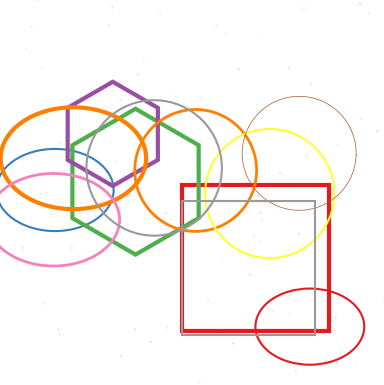[{"shape": "oval", "thickness": 1.5, "radius": 0.71, "center": [0.805, 0.152]}, {"shape": "square", "thickness": 3, "radius": 0.95, "center": [0.664, 0.33]}, {"shape": "oval", "thickness": 1.5, "radius": 0.76, "center": [0.143, 0.507]}, {"shape": "hexagon", "thickness": 3, "radius": 0.95, "center": [0.352, 0.528]}, {"shape": "hexagon", "thickness": 3, "radius": 0.68, "center": [0.293, 0.652]}, {"shape": "oval", "thickness": 3, "radius": 0.94, "center": [0.191, 0.589]}, {"shape": "circle", "thickness": 2, "radius": 0.79, "center": [0.508, 0.557]}, {"shape": "circle", "thickness": 1.5, "radius": 0.84, "center": [0.701, 0.497]}, {"shape": "circle", "thickness": 0.5, "radius": 0.74, "center": [0.777, 0.602]}, {"shape": "oval", "thickness": 2, "radius": 0.86, "center": [0.139, 0.429]}, {"shape": "square", "thickness": 1.5, "radius": 0.87, "center": [0.645, 0.303]}, {"shape": "circle", "thickness": 1.5, "radius": 0.88, "center": [0.4, 0.564]}]